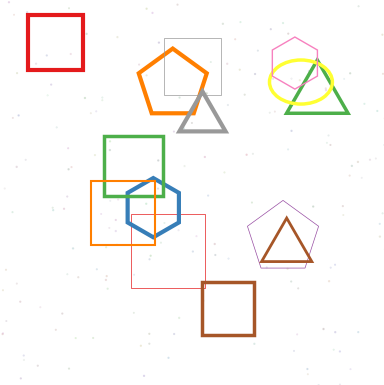[{"shape": "square", "thickness": 0.5, "radius": 0.48, "center": [0.437, 0.347]}, {"shape": "square", "thickness": 3, "radius": 0.36, "center": [0.145, 0.89]}, {"shape": "hexagon", "thickness": 3, "radius": 0.38, "center": [0.398, 0.461]}, {"shape": "square", "thickness": 2.5, "radius": 0.39, "center": [0.347, 0.569]}, {"shape": "triangle", "thickness": 2.5, "radius": 0.46, "center": [0.824, 0.752]}, {"shape": "pentagon", "thickness": 0.5, "radius": 0.49, "center": [0.735, 0.382]}, {"shape": "square", "thickness": 1.5, "radius": 0.42, "center": [0.319, 0.447]}, {"shape": "pentagon", "thickness": 3, "radius": 0.46, "center": [0.449, 0.781]}, {"shape": "oval", "thickness": 2.5, "radius": 0.41, "center": [0.782, 0.787]}, {"shape": "triangle", "thickness": 2, "radius": 0.38, "center": [0.745, 0.358]}, {"shape": "square", "thickness": 2.5, "radius": 0.34, "center": [0.593, 0.199]}, {"shape": "hexagon", "thickness": 1, "radius": 0.34, "center": [0.766, 0.836]}, {"shape": "square", "thickness": 0.5, "radius": 0.37, "center": [0.5, 0.827]}, {"shape": "triangle", "thickness": 3, "radius": 0.35, "center": [0.526, 0.693]}]